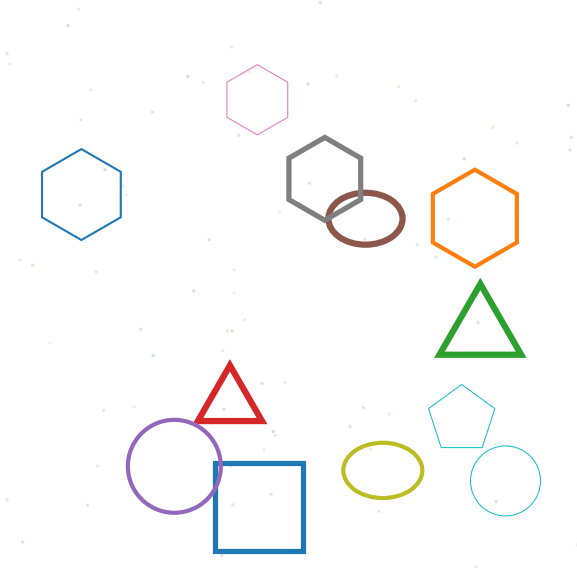[{"shape": "hexagon", "thickness": 1, "radius": 0.39, "center": [0.141, 0.662]}, {"shape": "square", "thickness": 2.5, "radius": 0.38, "center": [0.448, 0.121]}, {"shape": "hexagon", "thickness": 2, "radius": 0.42, "center": [0.822, 0.621]}, {"shape": "triangle", "thickness": 3, "radius": 0.41, "center": [0.832, 0.426]}, {"shape": "triangle", "thickness": 3, "radius": 0.32, "center": [0.398, 0.302]}, {"shape": "circle", "thickness": 2, "radius": 0.4, "center": [0.302, 0.192]}, {"shape": "oval", "thickness": 3, "radius": 0.32, "center": [0.633, 0.62]}, {"shape": "hexagon", "thickness": 0.5, "radius": 0.3, "center": [0.446, 0.826]}, {"shape": "hexagon", "thickness": 2.5, "radius": 0.36, "center": [0.562, 0.689]}, {"shape": "oval", "thickness": 2, "radius": 0.34, "center": [0.663, 0.185]}, {"shape": "pentagon", "thickness": 0.5, "radius": 0.3, "center": [0.799, 0.273]}, {"shape": "circle", "thickness": 0.5, "radius": 0.3, "center": [0.875, 0.166]}]